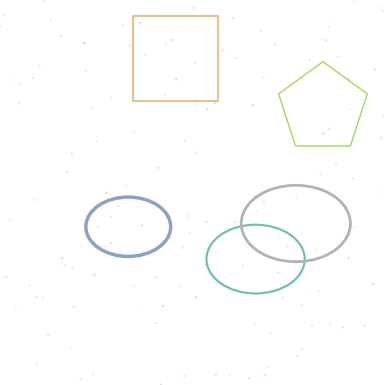[{"shape": "oval", "thickness": 1.5, "radius": 0.64, "center": [0.664, 0.327]}, {"shape": "oval", "thickness": 2.5, "radius": 0.55, "center": [0.333, 0.411]}, {"shape": "pentagon", "thickness": 1, "radius": 0.61, "center": [0.839, 0.719]}, {"shape": "square", "thickness": 1.5, "radius": 0.55, "center": [0.456, 0.848]}, {"shape": "oval", "thickness": 2, "radius": 0.71, "center": [0.768, 0.419]}]